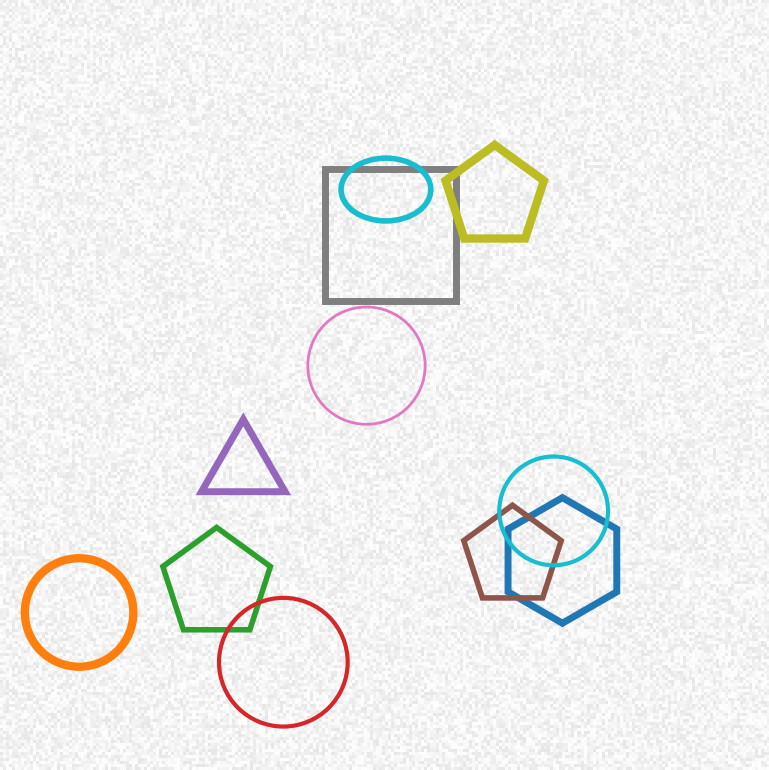[{"shape": "hexagon", "thickness": 2.5, "radius": 0.41, "center": [0.73, 0.272]}, {"shape": "circle", "thickness": 3, "radius": 0.35, "center": [0.103, 0.205]}, {"shape": "pentagon", "thickness": 2, "radius": 0.37, "center": [0.281, 0.242]}, {"shape": "circle", "thickness": 1.5, "radius": 0.42, "center": [0.368, 0.14]}, {"shape": "triangle", "thickness": 2.5, "radius": 0.31, "center": [0.316, 0.393]}, {"shape": "pentagon", "thickness": 2, "radius": 0.33, "center": [0.666, 0.277]}, {"shape": "circle", "thickness": 1, "radius": 0.38, "center": [0.476, 0.525]}, {"shape": "square", "thickness": 2.5, "radius": 0.43, "center": [0.507, 0.695]}, {"shape": "pentagon", "thickness": 3, "radius": 0.34, "center": [0.642, 0.745]}, {"shape": "circle", "thickness": 1.5, "radius": 0.35, "center": [0.719, 0.337]}, {"shape": "oval", "thickness": 2, "radius": 0.29, "center": [0.501, 0.754]}]